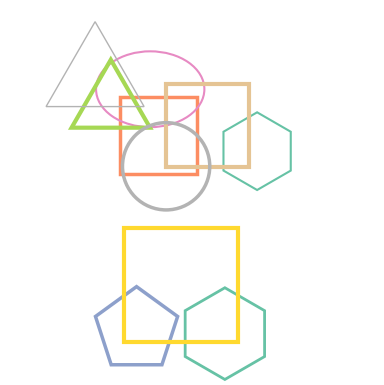[{"shape": "hexagon", "thickness": 1.5, "radius": 0.5, "center": [0.668, 0.607]}, {"shape": "hexagon", "thickness": 2, "radius": 0.6, "center": [0.584, 0.133]}, {"shape": "square", "thickness": 2.5, "radius": 0.5, "center": [0.412, 0.648]}, {"shape": "pentagon", "thickness": 2.5, "radius": 0.56, "center": [0.355, 0.143]}, {"shape": "oval", "thickness": 1.5, "radius": 0.7, "center": [0.39, 0.768]}, {"shape": "triangle", "thickness": 3, "radius": 0.59, "center": [0.288, 0.727]}, {"shape": "square", "thickness": 3, "radius": 0.74, "center": [0.469, 0.259]}, {"shape": "square", "thickness": 3, "radius": 0.54, "center": [0.539, 0.674]}, {"shape": "circle", "thickness": 2.5, "radius": 0.57, "center": [0.431, 0.568]}, {"shape": "triangle", "thickness": 1, "radius": 0.73, "center": [0.247, 0.797]}]